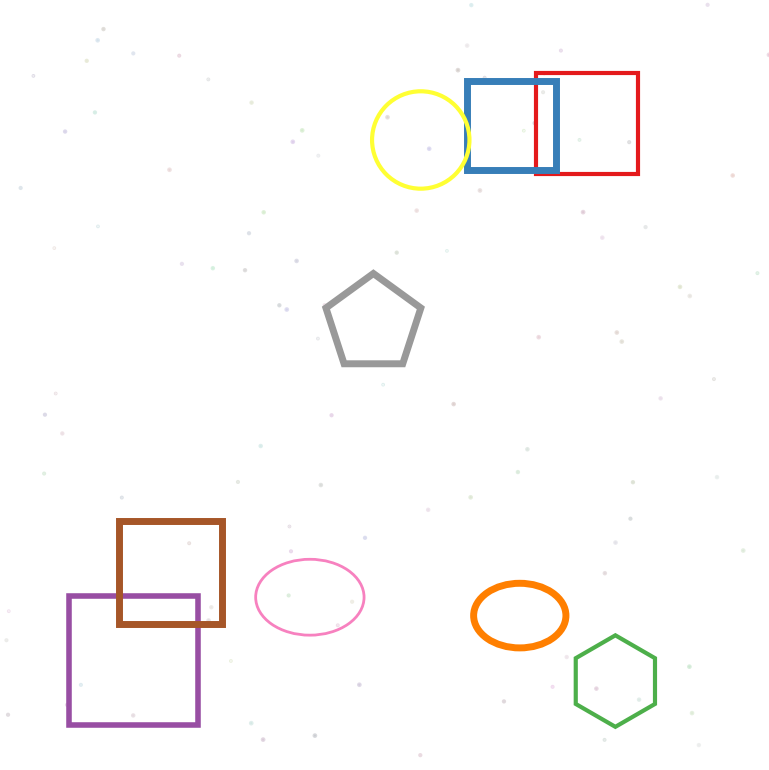[{"shape": "square", "thickness": 1.5, "radius": 0.33, "center": [0.762, 0.84]}, {"shape": "square", "thickness": 2.5, "radius": 0.29, "center": [0.664, 0.837]}, {"shape": "hexagon", "thickness": 1.5, "radius": 0.3, "center": [0.799, 0.115]}, {"shape": "square", "thickness": 2, "radius": 0.42, "center": [0.173, 0.143]}, {"shape": "oval", "thickness": 2.5, "radius": 0.3, "center": [0.675, 0.201]}, {"shape": "circle", "thickness": 1.5, "radius": 0.32, "center": [0.546, 0.818]}, {"shape": "square", "thickness": 2.5, "radius": 0.33, "center": [0.221, 0.257]}, {"shape": "oval", "thickness": 1, "radius": 0.35, "center": [0.402, 0.224]}, {"shape": "pentagon", "thickness": 2.5, "radius": 0.32, "center": [0.485, 0.58]}]